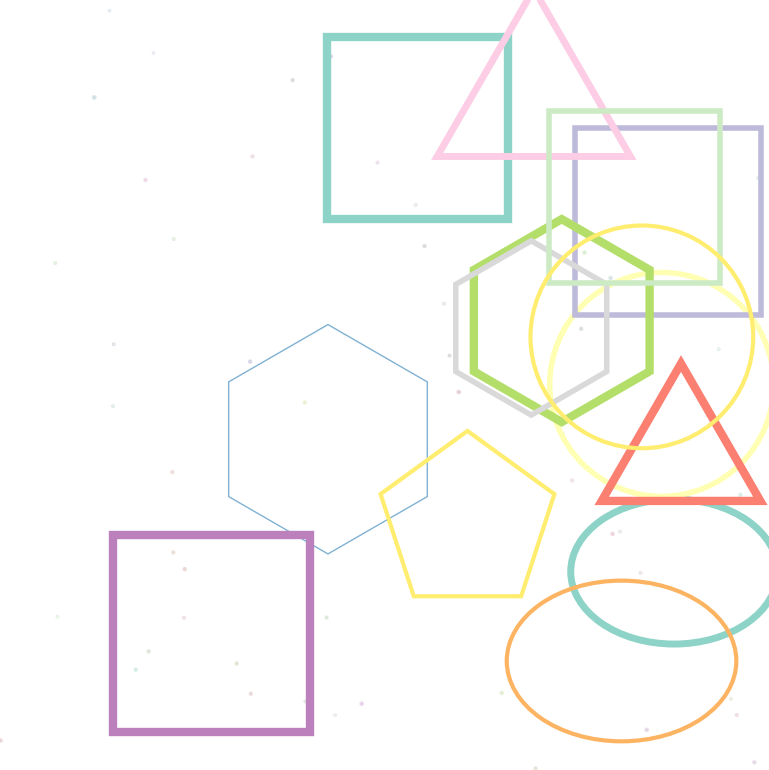[{"shape": "square", "thickness": 3, "radius": 0.59, "center": [0.542, 0.834]}, {"shape": "oval", "thickness": 2.5, "radius": 0.67, "center": [0.876, 0.258]}, {"shape": "circle", "thickness": 2, "radius": 0.73, "center": [0.859, 0.501]}, {"shape": "square", "thickness": 2, "radius": 0.61, "center": [0.868, 0.712]}, {"shape": "triangle", "thickness": 3, "radius": 0.59, "center": [0.884, 0.409]}, {"shape": "hexagon", "thickness": 0.5, "radius": 0.74, "center": [0.426, 0.43]}, {"shape": "oval", "thickness": 1.5, "radius": 0.75, "center": [0.807, 0.142]}, {"shape": "hexagon", "thickness": 3, "radius": 0.66, "center": [0.73, 0.584]}, {"shape": "triangle", "thickness": 2.5, "radius": 0.72, "center": [0.693, 0.869]}, {"shape": "hexagon", "thickness": 2, "radius": 0.57, "center": [0.69, 0.574]}, {"shape": "square", "thickness": 3, "radius": 0.64, "center": [0.274, 0.177]}, {"shape": "square", "thickness": 2, "radius": 0.56, "center": [0.824, 0.744]}, {"shape": "circle", "thickness": 1.5, "radius": 0.72, "center": [0.834, 0.562]}, {"shape": "pentagon", "thickness": 1.5, "radius": 0.59, "center": [0.607, 0.322]}]